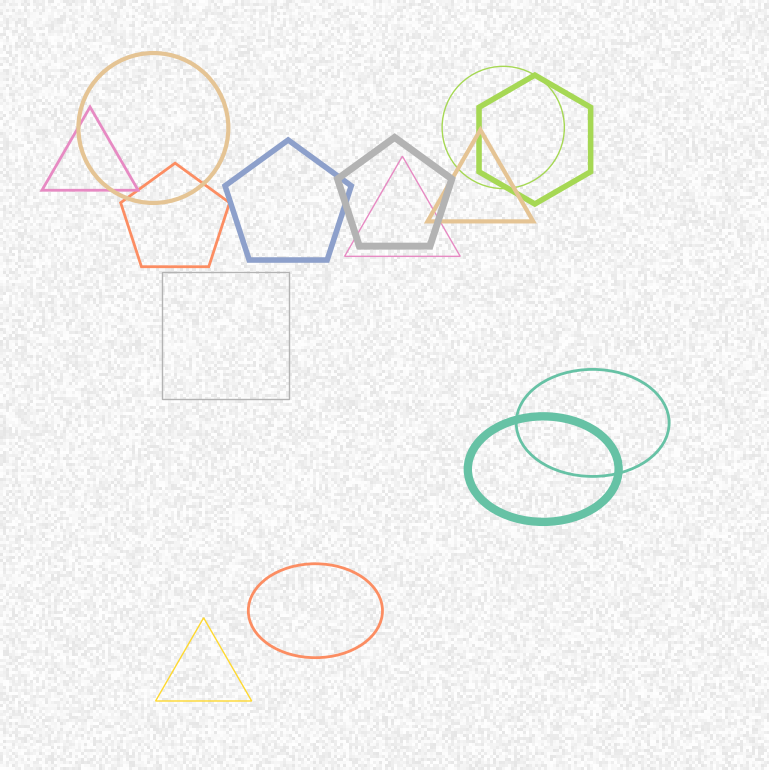[{"shape": "oval", "thickness": 1, "radius": 0.5, "center": [0.77, 0.451]}, {"shape": "oval", "thickness": 3, "radius": 0.49, "center": [0.705, 0.391]}, {"shape": "pentagon", "thickness": 1, "radius": 0.37, "center": [0.227, 0.714]}, {"shape": "oval", "thickness": 1, "radius": 0.44, "center": [0.41, 0.207]}, {"shape": "pentagon", "thickness": 2, "radius": 0.43, "center": [0.374, 0.732]}, {"shape": "triangle", "thickness": 0.5, "radius": 0.43, "center": [0.523, 0.71]}, {"shape": "triangle", "thickness": 1, "radius": 0.36, "center": [0.117, 0.789]}, {"shape": "circle", "thickness": 0.5, "radius": 0.4, "center": [0.654, 0.834]}, {"shape": "hexagon", "thickness": 2, "radius": 0.42, "center": [0.695, 0.819]}, {"shape": "triangle", "thickness": 0.5, "radius": 0.36, "center": [0.264, 0.126]}, {"shape": "triangle", "thickness": 1.5, "radius": 0.4, "center": [0.624, 0.752]}, {"shape": "circle", "thickness": 1.5, "radius": 0.49, "center": [0.199, 0.834]}, {"shape": "square", "thickness": 0.5, "radius": 0.41, "center": [0.293, 0.564]}, {"shape": "pentagon", "thickness": 2.5, "radius": 0.39, "center": [0.513, 0.743]}]